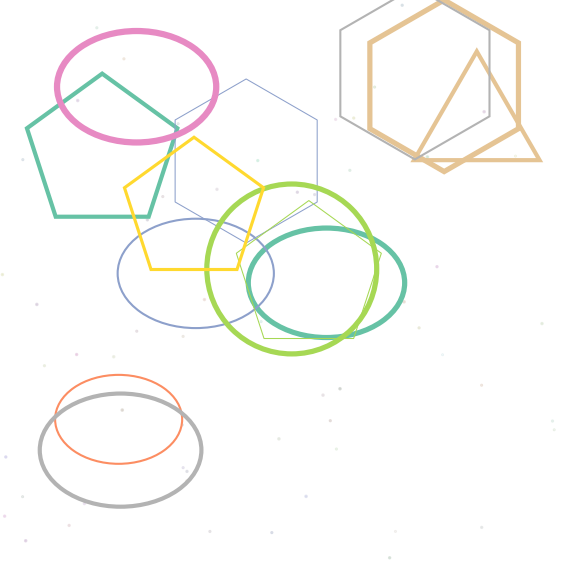[{"shape": "pentagon", "thickness": 2, "radius": 0.68, "center": [0.177, 0.735]}, {"shape": "oval", "thickness": 2.5, "radius": 0.68, "center": [0.565, 0.509]}, {"shape": "oval", "thickness": 1, "radius": 0.55, "center": [0.205, 0.273]}, {"shape": "oval", "thickness": 1, "radius": 0.68, "center": [0.339, 0.526]}, {"shape": "hexagon", "thickness": 0.5, "radius": 0.71, "center": [0.426, 0.72]}, {"shape": "oval", "thickness": 3, "radius": 0.69, "center": [0.237, 0.849]}, {"shape": "circle", "thickness": 2.5, "radius": 0.74, "center": [0.505, 0.533]}, {"shape": "pentagon", "thickness": 0.5, "radius": 0.66, "center": [0.535, 0.52]}, {"shape": "pentagon", "thickness": 1.5, "radius": 0.63, "center": [0.336, 0.635]}, {"shape": "triangle", "thickness": 2, "radius": 0.63, "center": [0.826, 0.785]}, {"shape": "hexagon", "thickness": 2.5, "radius": 0.74, "center": [0.769, 0.851]}, {"shape": "hexagon", "thickness": 1, "radius": 0.75, "center": [0.718, 0.872]}, {"shape": "oval", "thickness": 2, "radius": 0.7, "center": [0.209, 0.22]}]